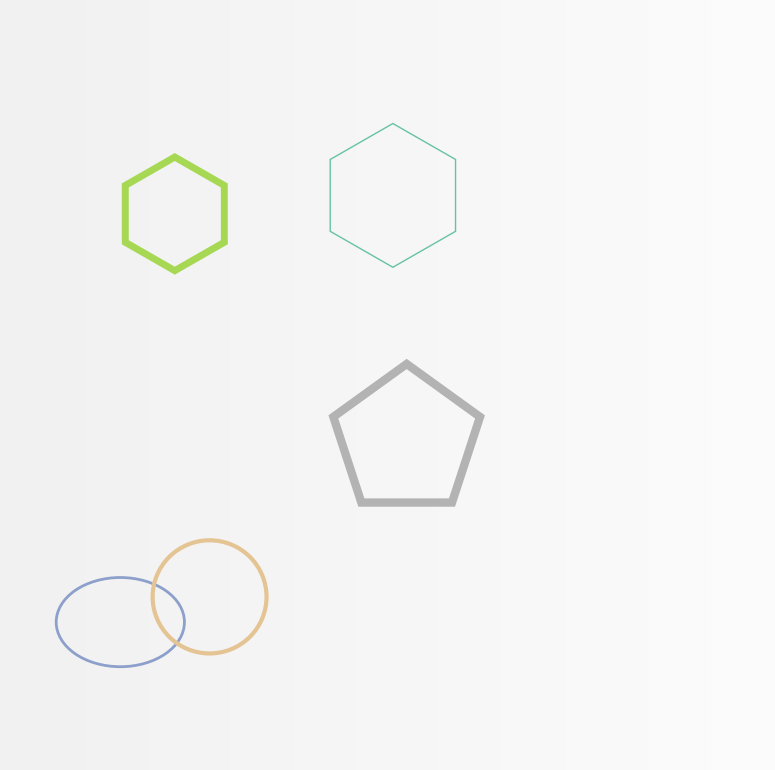[{"shape": "hexagon", "thickness": 0.5, "radius": 0.47, "center": [0.507, 0.746]}, {"shape": "oval", "thickness": 1, "radius": 0.41, "center": [0.155, 0.192]}, {"shape": "hexagon", "thickness": 2.5, "radius": 0.37, "center": [0.226, 0.722]}, {"shape": "circle", "thickness": 1.5, "radius": 0.37, "center": [0.27, 0.225]}, {"shape": "pentagon", "thickness": 3, "radius": 0.5, "center": [0.525, 0.428]}]